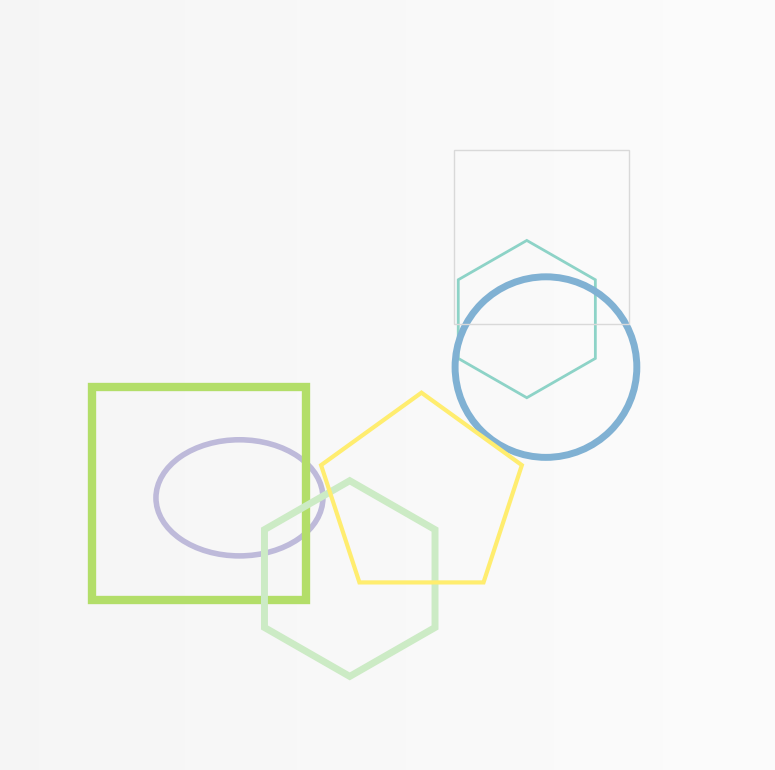[{"shape": "hexagon", "thickness": 1, "radius": 0.51, "center": [0.68, 0.586]}, {"shape": "oval", "thickness": 2, "radius": 0.54, "center": [0.309, 0.353]}, {"shape": "circle", "thickness": 2.5, "radius": 0.59, "center": [0.704, 0.523]}, {"shape": "square", "thickness": 3, "radius": 0.69, "center": [0.257, 0.359]}, {"shape": "square", "thickness": 0.5, "radius": 0.56, "center": [0.698, 0.693]}, {"shape": "hexagon", "thickness": 2.5, "radius": 0.64, "center": [0.451, 0.249]}, {"shape": "pentagon", "thickness": 1.5, "radius": 0.68, "center": [0.544, 0.354]}]